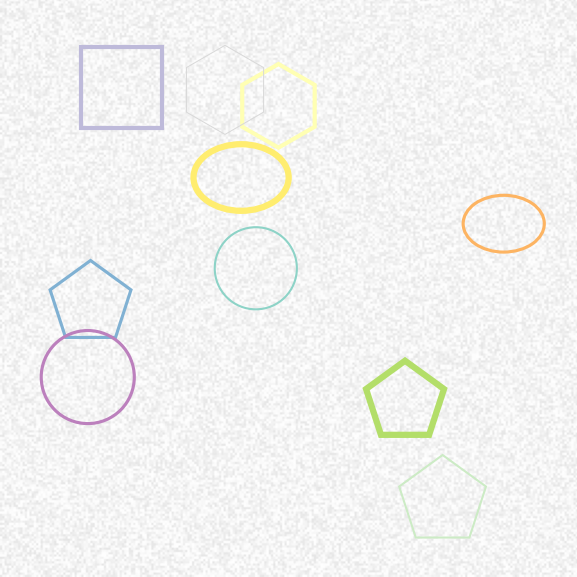[{"shape": "circle", "thickness": 1, "radius": 0.36, "center": [0.443, 0.535]}, {"shape": "hexagon", "thickness": 2, "radius": 0.36, "center": [0.482, 0.816]}, {"shape": "square", "thickness": 2, "radius": 0.35, "center": [0.21, 0.848]}, {"shape": "pentagon", "thickness": 1.5, "radius": 0.37, "center": [0.157, 0.474]}, {"shape": "oval", "thickness": 1.5, "radius": 0.35, "center": [0.872, 0.612]}, {"shape": "pentagon", "thickness": 3, "radius": 0.35, "center": [0.701, 0.304]}, {"shape": "hexagon", "thickness": 0.5, "radius": 0.39, "center": [0.39, 0.844]}, {"shape": "circle", "thickness": 1.5, "radius": 0.4, "center": [0.152, 0.346]}, {"shape": "pentagon", "thickness": 1, "radius": 0.4, "center": [0.766, 0.132]}, {"shape": "oval", "thickness": 3, "radius": 0.41, "center": [0.417, 0.692]}]